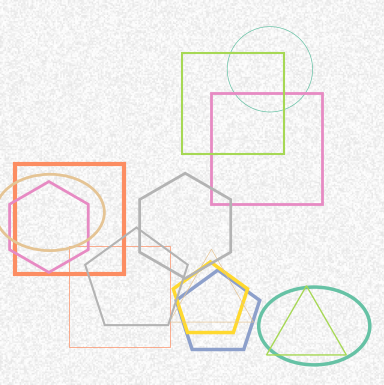[{"shape": "circle", "thickness": 0.5, "radius": 0.55, "center": [0.701, 0.82]}, {"shape": "oval", "thickness": 2.5, "radius": 0.72, "center": [0.816, 0.153]}, {"shape": "square", "thickness": 3, "radius": 0.71, "center": [0.181, 0.431]}, {"shape": "square", "thickness": 0.5, "radius": 0.66, "center": [0.311, 0.23]}, {"shape": "pentagon", "thickness": 2.5, "radius": 0.57, "center": [0.566, 0.184]}, {"shape": "hexagon", "thickness": 2, "radius": 0.59, "center": [0.127, 0.41]}, {"shape": "square", "thickness": 2, "radius": 0.72, "center": [0.693, 0.613]}, {"shape": "square", "thickness": 1.5, "radius": 0.66, "center": [0.605, 0.73]}, {"shape": "triangle", "thickness": 1, "radius": 0.6, "center": [0.796, 0.138]}, {"shape": "pentagon", "thickness": 2.5, "radius": 0.51, "center": [0.547, 0.218]}, {"shape": "oval", "thickness": 2, "radius": 0.71, "center": [0.129, 0.448]}, {"shape": "triangle", "thickness": 0.5, "radius": 0.63, "center": [0.549, 0.227]}, {"shape": "pentagon", "thickness": 1.5, "radius": 0.7, "center": [0.355, 0.269]}, {"shape": "hexagon", "thickness": 2, "radius": 0.68, "center": [0.481, 0.413]}]